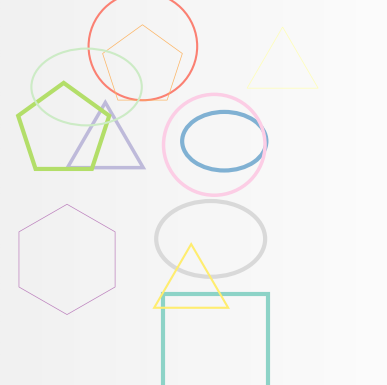[{"shape": "square", "thickness": 3, "radius": 0.67, "center": [0.556, 0.101]}, {"shape": "triangle", "thickness": 0.5, "radius": 0.53, "center": [0.729, 0.824]}, {"shape": "triangle", "thickness": 2.5, "radius": 0.56, "center": [0.272, 0.621]}, {"shape": "circle", "thickness": 1.5, "radius": 0.7, "center": [0.369, 0.88]}, {"shape": "oval", "thickness": 3, "radius": 0.54, "center": [0.579, 0.633]}, {"shape": "pentagon", "thickness": 0.5, "radius": 0.54, "center": [0.368, 0.828]}, {"shape": "pentagon", "thickness": 3, "radius": 0.62, "center": [0.164, 0.661]}, {"shape": "circle", "thickness": 2.5, "radius": 0.65, "center": [0.553, 0.624]}, {"shape": "oval", "thickness": 3, "radius": 0.7, "center": [0.544, 0.379]}, {"shape": "hexagon", "thickness": 0.5, "radius": 0.72, "center": [0.173, 0.326]}, {"shape": "oval", "thickness": 1.5, "radius": 0.71, "center": [0.223, 0.774]}, {"shape": "triangle", "thickness": 1.5, "radius": 0.55, "center": [0.493, 0.256]}]